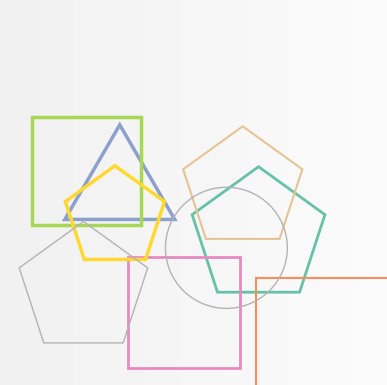[{"shape": "pentagon", "thickness": 2, "radius": 0.9, "center": [0.667, 0.387]}, {"shape": "square", "thickness": 1.5, "radius": 0.88, "center": [0.836, 0.101]}, {"shape": "triangle", "thickness": 2.5, "radius": 0.82, "center": [0.309, 0.512]}, {"shape": "square", "thickness": 2, "radius": 0.73, "center": [0.475, 0.189]}, {"shape": "square", "thickness": 2.5, "radius": 0.7, "center": [0.223, 0.556]}, {"shape": "pentagon", "thickness": 2.5, "radius": 0.67, "center": [0.297, 0.435]}, {"shape": "pentagon", "thickness": 1.5, "radius": 0.81, "center": [0.626, 0.51]}, {"shape": "circle", "thickness": 1, "radius": 0.79, "center": [0.584, 0.356]}, {"shape": "pentagon", "thickness": 1, "radius": 0.87, "center": [0.215, 0.25]}]